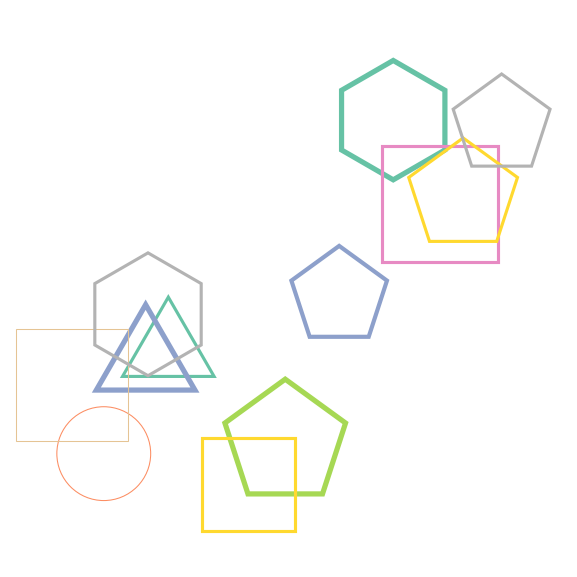[{"shape": "triangle", "thickness": 1.5, "radius": 0.46, "center": [0.291, 0.393]}, {"shape": "hexagon", "thickness": 2.5, "radius": 0.52, "center": [0.681, 0.791]}, {"shape": "circle", "thickness": 0.5, "radius": 0.41, "center": [0.18, 0.214]}, {"shape": "triangle", "thickness": 2.5, "radius": 0.49, "center": [0.252, 0.373]}, {"shape": "pentagon", "thickness": 2, "radius": 0.43, "center": [0.587, 0.486]}, {"shape": "square", "thickness": 1.5, "radius": 0.5, "center": [0.762, 0.646]}, {"shape": "pentagon", "thickness": 2.5, "radius": 0.55, "center": [0.494, 0.233]}, {"shape": "square", "thickness": 1.5, "radius": 0.4, "center": [0.431, 0.16]}, {"shape": "pentagon", "thickness": 1.5, "radius": 0.5, "center": [0.802, 0.661]}, {"shape": "square", "thickness": 0.5, "radius": 0.48, "center": [0.125, 0.333]}, {"shape": "pentagon", "thickness": 1.5, "radius": 0.44, "center": [0.869, 0.783]}, {"shape": "hexagon", "thickness": 1.5, "radius": 0.53, "center": [0.256, 0.455]}]